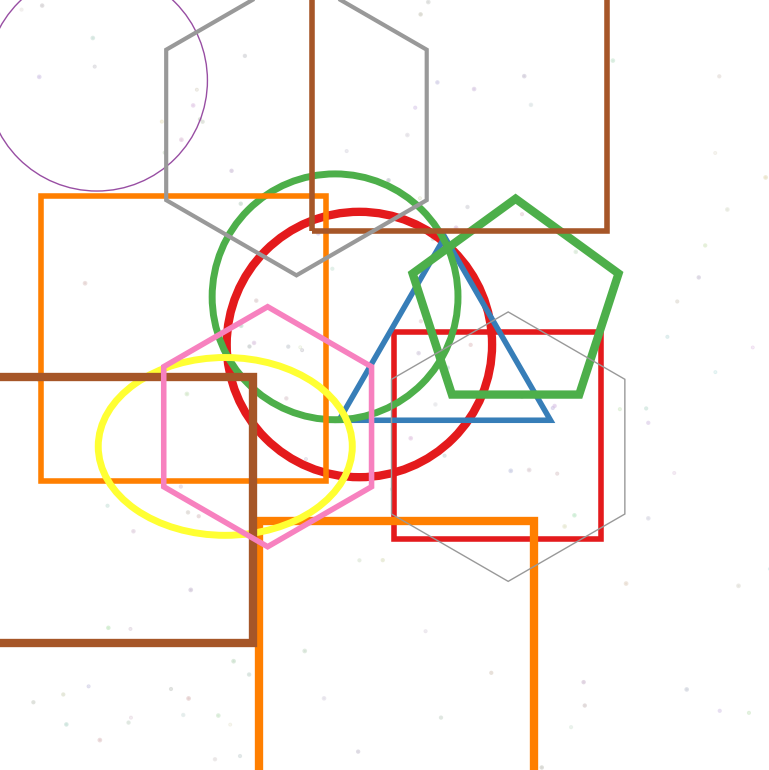[{"shape": "circle", "thickness": 3, "radius": 0.86, "center": [0.467, 0.553]}, {"shape": "square", "thickness": 2, "radius": 0.67, "center": [0.646, 0.434]}, {"shape": "triangle", "thickness": 2, "radius": 0.79, "center": [0.578, 0.534]}, {"shape": "pentagon", "thickness": 3, "radius": 0.7, "center": [0.67, 0.601]}, {"shape": "circle", "thickness": 2.5, "radius": 0.8, "center": [0.435, 0.615]}, {"shape": "circle", "thickness": 0.5, "radius": 0.72, "center": [0.126, 0.895]}, {"shape": "square", "thickness": 3, "radius": 0.89, "center": [0.515, 0.144]}, {"shape": "square", "thickness": 2, "radius": 0.93, "center": [0.239, 0.561]}, {"shape": "oval", "thickness": 2.5, "radius": 0.82, "center": [0.293, 0.42]}, {"shape": "square", "thickness": 2, "radius": 0.96, "center": [0.597, 0.892]}, {"shape": "square", "thickness": 3, "radius": 0.87, "center": [0.156, 0.338]}, {"shape": "hexagon", "thickness": 2, "radius": 0.78, "center": [0.348, 0.446]}, {"shape": "hexagon", "thickness": 1.5, "radius": 0.98, "center": [0.385, 0.838]}, {"shape": "hexagon", "thickness": 0.5, "radius": 0.87, "center": [0.66, 0.42]}]